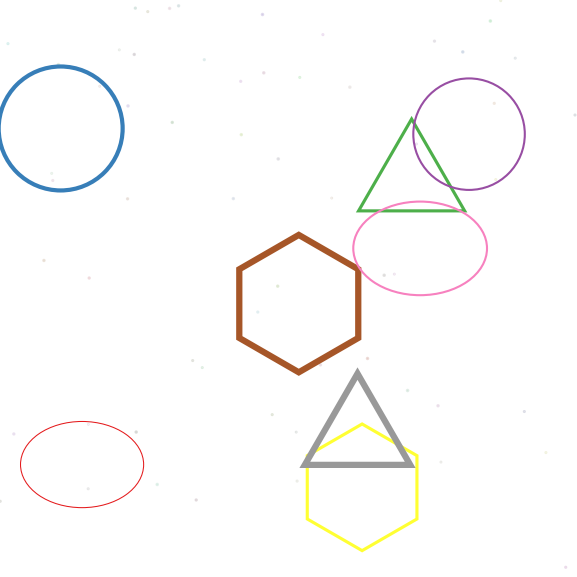[{"shape": "oval", "thickness": 0.5, "radius": 0.53, "center": [0.142, 0.195]}, {"shape": "circle", "thickness": 2, "radius": 0.54, "center": [0.105, 0.777]}, {"shape": "triangle", "thickness": 1.5, "radius": 0.53, "center": [0.713, 0.687]}, {"shape": "circle", "thickness": 1, "radius": 0.48, "center": [0.812, 0.767]}, {"shape": "hexagon", "thickness": 1.5, "radius": 0.55, "center": [0.627, 0.155]}, {"shape": "hexagon", "thickness": 3, "radius": 0.59, "center": [0.517, 0.473]}, {"shape": "oval", "thickness": 1, "radius": 0.58, "center": [0.728, 0.569]}, {"shape": "triangle", "thickness": 3, "radius": 0.53, "center": [0.619, 0.247]}]